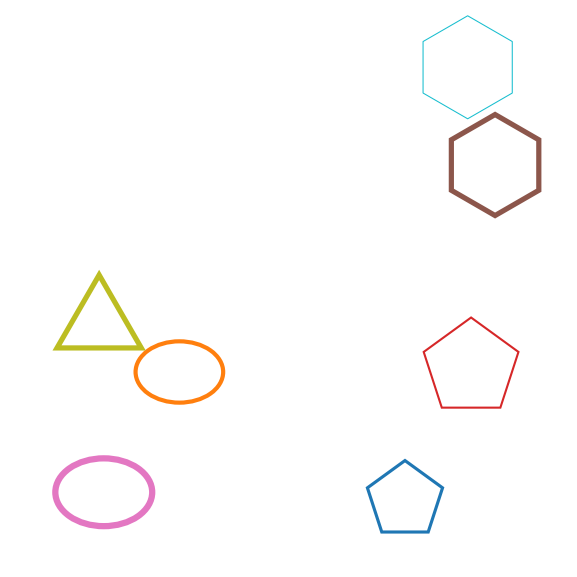[{"shape": "pentagon", "thickness": 1.5, "radius": 0.34, "center": [0.701, 0.133]}, {"shape": "oval", "thickness": 2, "radius": 0.38, "center": [0.311, 0.355]}, {"shape": "pentagon", "thickness": 1, "radius": 0.43, "center": [0.816, 0.363]}, {"shape": "hexagon", "thickness": 2.5, "radius": 0.44, "center": [0.857, 0.713]}, {"shape": "oval", "thickness": 3, "radius": 0.42, "center": [0.18, 0.147]}, {"shape": "triangle", "thickness": 2.5, "radius": 0.42, "center": [0.172, 0.439]}, {"shape": "hexagon", "thickness": 0.5, "radius": 0.45, "center": [0.81, 0.883]}]